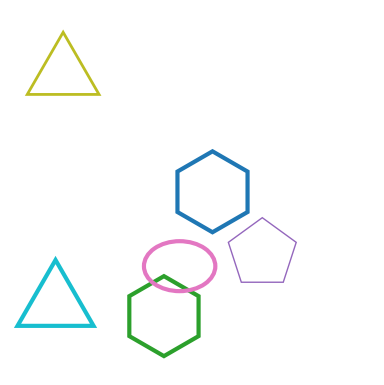[{"shape": "hexagon", "thickness": 3, "radius": 0.53, "center": [0.552, 0.502]}, {"shape": "hexagon", "thickness": 3, "radius": 0.52, "center": [0.426, 0.179]}, {"shape": "pentagon", "thickness": 1, "radius": 0.46, "center": [0.681, 0.342]}, {"shape": "oval", "thickness": 3, "radius": 0.46, "center": [0.467, 0.309]}, {"shape": "triangle", "thickness": 2, "radius": 0.54, "center": [0.164, 0.809]}, {"shape": "triangle", "thickness": 3, "radius": 0.57, "center": [0.144, 0.211]}]